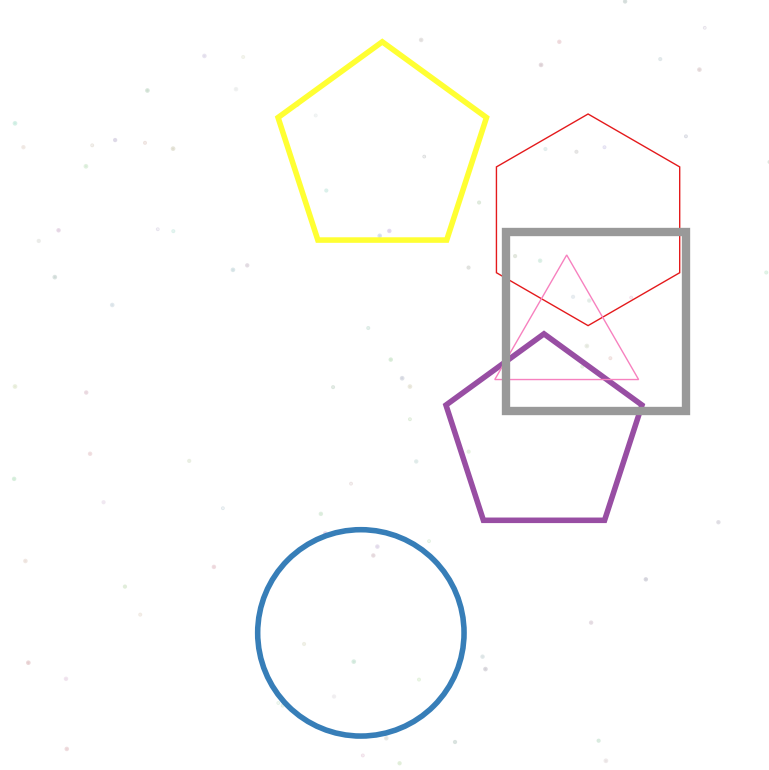[{"shape": "hexagon", "thickness": 0.5, "radius": 0.69, "center": [0.764, 0.715]}, {"shape": "circle", "thickness": 2, "radius": 0.67, "center": [0.469, 0.178]}, {"shape": "pentagon", "thickness": 2, "radius": 0.67, "center": [0.706, 0.433]}, {"shape": "pentagon", "thickness": 2, "radius": 0.71, "center": [0.496, 0.803]}, {"shape": "triangle", "thickness": 0.5, "radius": 0.54, "center": [0.736, 0.561]}, {"shape": "square", "thickness": 3, "radius": 0.58, "center": [0.774, 0.582]}]